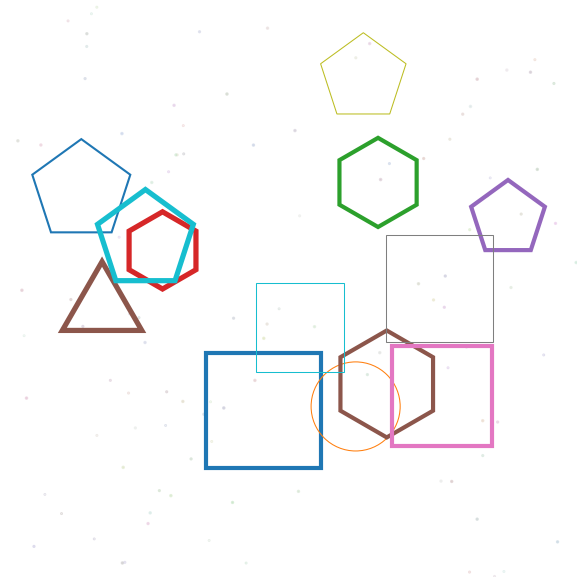[{"shape": "square", "thickness": 2, "radius": 0.5, "center": [0.457, 0.288]}, {"shape": "pentagon", "thickness": 1, "radius": 0.45, "center": [0.141, 0.669]}, {"shape": "circle", "thickness": 0.5, "radius": 0.39, "center": [0.616, 0.295]}, {"shape": "hexagon", "thickness": 2, "radius": 0.39, "center": [0.655, 0.683]}, {"shape": "hexagon", "thickness": 2.5, "radius": 0.33, "center": [0.281, 0.566]}, {"shape": "pentagon", "thickness": 2, "radius": 0.34, "center": [0.88, 0.62]}, {"shape": "hexagon", "thickness": 2, "radius": 0.46, "center": [0.67, 0.334]}, {"shape": "triangle", "thickness": 2.5, "radius": 0.4, "center": [0.177, 0.467]}, {"shape": "square", "thickness": 2, "radius": 0.43, "center": [0.766, 0.314]}, {"shape": "square", "thickness": 0.5, "radius": 0.46, "center": [0.761, 0.5]}, {"shape": "pentagon", "thickness": 0.5, "radius": 0.39, "center": [0.629, 0.865]}, {"shape": "square", "thickness": 0.5, "radius": 0.38, "center": [0.519, 0.431]}, {"shape": "pentagon", "thickness": 2.5, "radius": 0.44, "center": [0.252, 0.584]}]